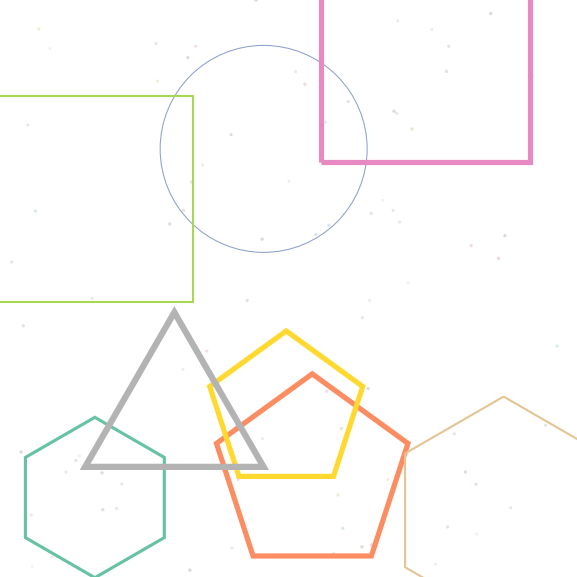[{"shape": "hexagon", "thickness": 1.5, "radius": 0.69, "center": [0.164, 0.138]}, {"shape": "pentagon", "thickness": 2.5, "radius": 0.87, "center": [0.541, 0.177]}, {"shape": "circle", "thickness": 0.5, "radius": 0.9, "center": [0.457, 0.741]}, {"shape": "square", "thickness": 2.5, "radius": 0.9, "center": [0.737, 0.899]}, {"shape": "square", "thickness": 1, "radius": 0.89, "center": [0.156, 0.654]}, {"shape": "pentagon", "thickness": 2.5, "radius": 0.7, "center": [0.496, 0.287]}, {"shape": "hexagon", "thickness": 1, "radius": 0.98, "center": [0.872, 0.115]}, {"shape": "triangle", "thickness": 3, "radius": 0.89, "center": [0.302, 0.28]}]